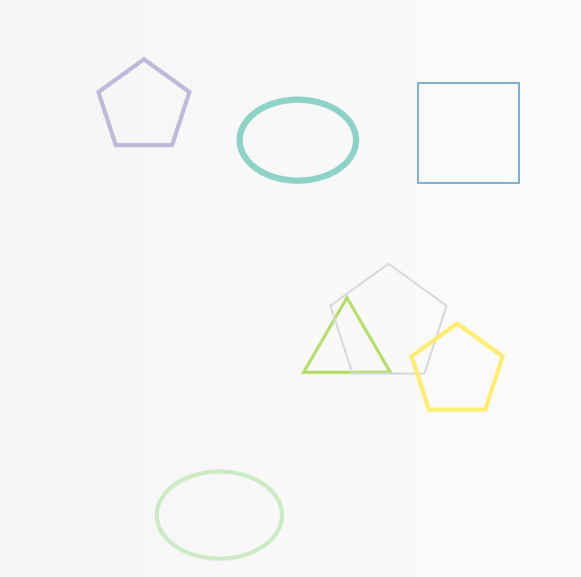[{"shape": "oval", "thickness": 3, "radius": 0.5, "center": [0.512, 0.756]}, {"shape": "pentagon", "thickness": 2, "radius": 0.41, "center": [0.248, 0.814]}, {"shape": "square", "thickness": 1, "radius": 0.43, "center": [0.806, 0.768]}, {"shape": "triangle", "thickness": 1.5, "radius": 0.43, "center": [0.597, 0.398]}, {"shape": "pentagon", "thickness": 1, "radius": 0.53, "center": [0.668, 0.437]}, {"shape": "oval", "thickness": 2, "radius": 0.54, "center": [0.377, 0.107]}, {"shape": "pentagon", "thickness": 2, "radius": 0.41, "center": [0.786, 0.357]}]